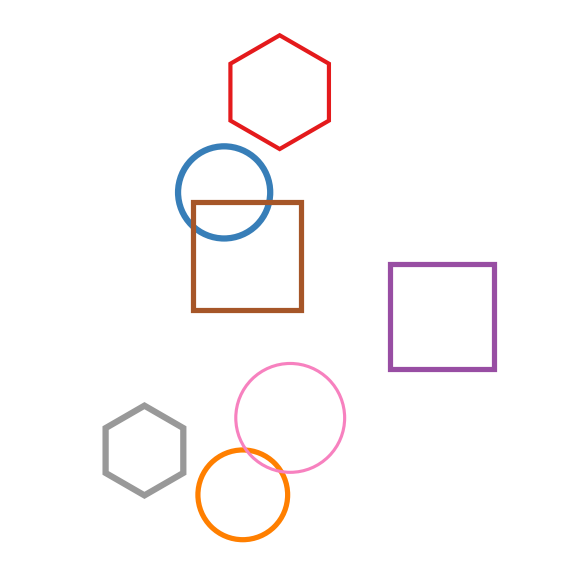[{"shape": "hexagon", "thickness": 2, "radius": 0.49, "center": [0.484, 0.84]}, {"shape": "circle", "thickness": 3, "radius": 0.4, "center": [0.388, 0.666]}, {"shape": "square", "thickness": 2.5, "radius": 0.45, "center": [0.765, 0.451]}, {"shape": "circle", "thickness": 2.5, "radius": 0.39, "center": [0.42, 0.142]}, {"shape": "square", "thickness": 2.5, "radius": 0.47, "center": [0.428, 0.556]}, {"shape": "circle", "thickness": 1.5, "radius": 0.47, "center": [0.503, 0.276]}, {"shape": "hexagon", "thickness": 3, "radius": 0.39, "center": [0.25, 0.219]}]